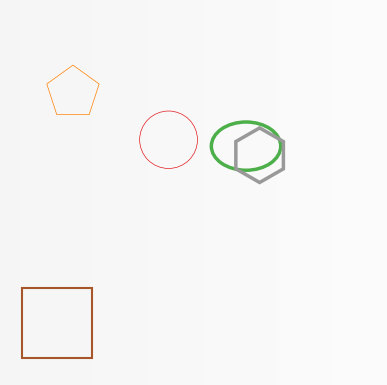[{"shape": "circle", "thickness": 0.5, "radius": 0.37, "center": [0.435, 0.637]}, {"shape": "oval", "thickness": 2.5, "radius": 0.45, "center": [0.635, 0.62]}, {"shape": "pentagon", "thickness": 0.5, "radius": 0.36, "center": [0.188, 0.76]}, {"shape": "square", "thickness": 1.5, "radius": 0.45, "center": [0.147, 0.161]}, {"shape": "hexagon", "thickness": 2.5, "radius": 0.35, "center": [0.67, 0.597]}]